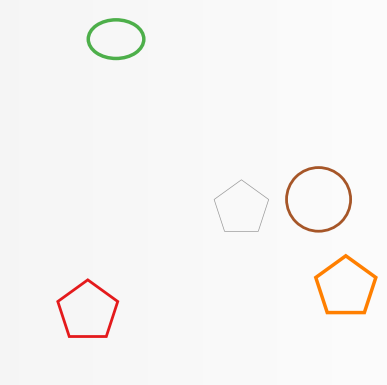[{"shape": "pentagon", "thickness": 2, "radius": 0.41, "center": [0.227, 0.192]}, {"shape": "oval", "thickness": 2.5, "radius": 0.36, "center": [0.299, 0.898]}, {"shape": "pentagon", "thickness": 2.5, "radius": 0.41, "center": [0.892, 0.254]}, {"shape": "circle", "thickness": 2, "radius": 0.41, "center": [0.822, 0.482]}, {"shape": "pentagon", "thickness": 0.5, "radius": 0.37, "center": [0.623, 0.459]}]